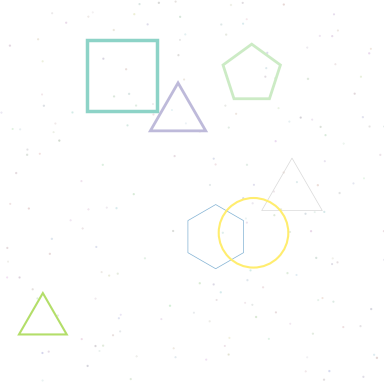[{"shape": "square", "thickness": 2.5, "radius": 0.46, "center": [0.317, 0.804]}, {"shape": "triangle", "thickness": 2, "radius": 0.42, "center": [0.462, 0.702]}, {"shape": "hexagon", "thickness": 0.5, "radius": 0.42, "center": [0.56, 0.385]}, {"shape": "triangle", "thickness": 1.5, "radius": 0.36, "center": [0.111, 0.167]}, {"shape": "triangle", "thickness": 0.5, "radius": 0.45, "center": [0.758, 0.498]}, {"shape": "pentagon", "thickness": 2, "radius": 0.39, "center": [0.654, 0.807]}, {"shape": "circle", "thickness": 1.5, "radius": 0.45, "center": [0.658, 0.395]}]